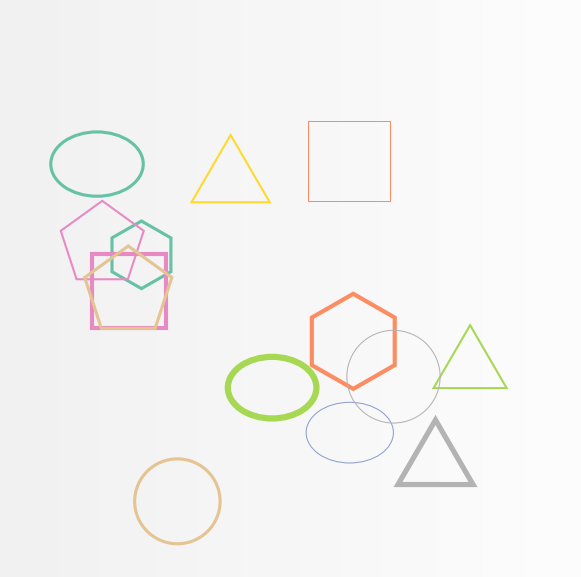[{"shape": "oval", "thickness": 1.5, "radius": 0.4, "center": [0.167, 0.715]}, {"shape": "hexagon", "thickness": 1.5, "radius": 0.29, "center": [0.243, 0.558]}, {"shape": "square", "thickness": 0.5, "radius": 0.35, "center": [0.6, 0.72]}, {"shape": "hexagon", "thickness": 2, "radius": 0.41, "center": [0.608, 0.408]}, {"shape": "oval", "thickness": 0.5, "radius": 0.38, "center": [0.602, 0.25]}, {"shape": "square", "thickness": 2, "radius": 0.32, "center": [0.222, 0.495]}, {"shape": "pentagon", "thickness": 1, "radius": 0.38, "center": [0.176, 0.576]}, {"shape": "triangle", "thickness": 1, "radius": 0.36, "center": [0.809, 0.363]}, {"shape": "oval", "thickness": 3, "radius": 0.38, "center": [0.468, 0.328]}, {"shape": "triangle", "thickness": 1, "radius": 0.39, "center": [0.397, 0.688]}, {"shape": "pentagon", "thickness": 1.5, "radius": 0.39, "center": [0.221, 0.494]}, {"shape": "circle", "thickness": 1.5, "radius": 0.37, "center": [0.305, 0.131]}, {"shape": "triangle", "thickness": 2.5, "radius": 0.37, "center": [0.749, 0.197]}, {"shape": "circle", "thickness": 0.5, "radius": 0.4, "center": [0.677, 0.347]}]